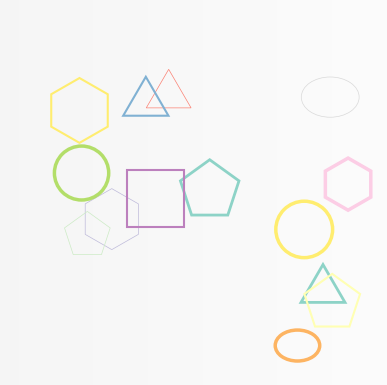[{"shape": "pentagon", "thickness": 2, "radius": 0.4, "center": [0.541, 0.506]}, {"shape": "triangle", "thickness": 2, "radius": 0.33, "center": [0.834, 0.247]}, {"shape": "pentagon", "thickness": 1.5, "radius": 0.38, "center": [0.857, 0.213]}, {"shape": "hexagon", "thickness": 0.5, "radius": 0.4, "center": [0.289, 0.431]}, {"shape": "triangle", "thickness": 0.5, "radius": 0.33, "center": [0.435, 0.753]}, {"shape": "triangle", "thickness": 1.5, "radius": 0.34, "center": [0.376, 0.733]}, {"shape": "oval", "thickness": 2.5, "radius": 0.29, "center": [0.768, 0.103]}, {"shape": "circle", "thickness": 2.5, "radius": 0.35, "center": [0.21, 0.551]}, {"shape": "hexagon", "thickness": 2.5, "radius": 0.34, "center": [0.898, 0.522]}, {"shape": "oval", "thickness": 0.5, "radius": 0.37, "center": [0.852, 0.748]}, {"shape": "square", "thickness": 1.5, "radius": 0.37, "center": [0.402, 0.484]}, {"shape": "pentagon", "thickness": 0.5, "radius": 0.31, "center": [0.225, 0.389]}, {"shape": "circle", "thickness": 2.5, "radius": 0.37, "center": [0.785, 0.404]}, {"shape": "hexagon", "thickness": 1.5, "radius": 0.42, "center": [0.205, 0.713]}]